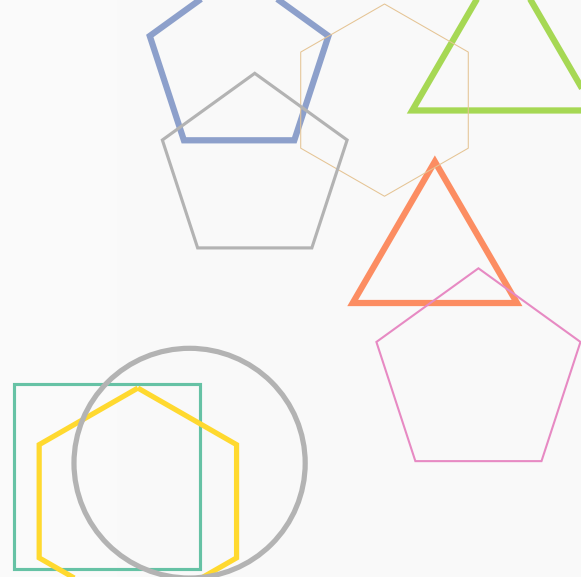[{"shape": "square", "thickness": 1.5, "radius": 0.8, "center": [0.184, 0.175]}, {"shape": "triangle", "thickness": 3, "radius": 0.82, "center": [0.748, 0.556]}, {"shape": "pentagon", "thickness": 3, "radius": 0.81, "center": [0.411, 0.887]}, {"shape": "pentagon", "thickness": 1, "radius": 0.92, "center": [0.823, 0.35]}, {"shape": "triangle", "thickness": 3, "radius": 0.91, "center": [0.866, 0.899]}, {"shape": "hexagon", "thickness": 2.5, "radius": 0.98, "center": [0.237, 0.131]}, {"shape": "hexagon", "thickness": 0.5, "radius": 0.83, "center": [0.662, 0.826]}, {"shape": "circle", "thickness": 2.5, "radius": 0.99, "center": [0.326, 0.197]}, {"shape": "pentagon", "thickness": 1.5, "radius": 0.84, "center": [0.438, 0.705]}]